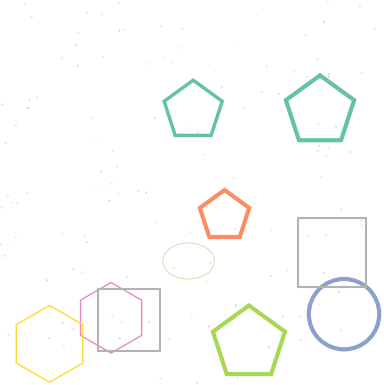[{"shape": "pentagon", "thickness": 3, "radius": 0.47, "center": [0.831, 0.711]}, {"shape": "pentagon", "thickness": 2.5, "radius": 0.4, "center": [0.502, 0.712]}, {"shape": "pentagon", "thickness": 3, "radius": 0.34, "center": [0.583, 0.439]}, {"shape": "circle", "thickness": 3, "radius": 0.46, "center": [0.894, 0.184]}, {"shape": "hexagon", "thickness": 1, "radius": 0.46, "center": [0.289, 0.175]}, {"shape": "pentagon", "thickness": 3, "radius": 0.49, "center": [0.647, 0.108]}, {"shape": "hexagon", "thickness": 1, "radius": 0.5, "center": [0.129, 0.107]}, {"shape": "oval", "thickness": 0.5, "radius": 0.33, "center": [0.49, 0.322]}, {"shape": "square", "thickness": 1.5, "radius": 0.4, "center": [0.335, 0.17]}, {"shape": "square", "thickness": 1.5, "radius": 0.45, "center": [0.863, 0.344]}]